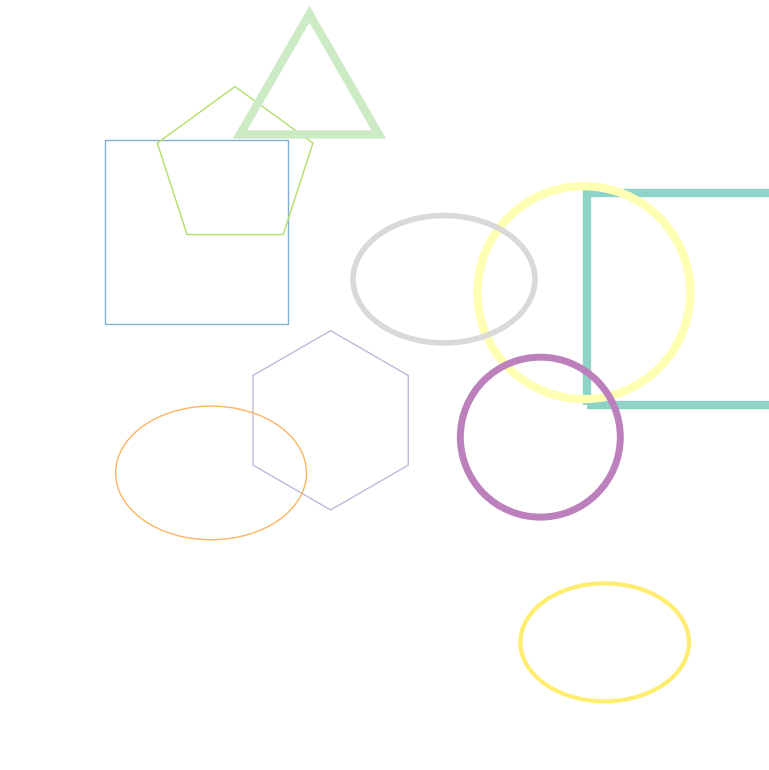[{"shape": "square", "thickness": 3, "radius": 0.69, "center": [0.899, 0.612]}, {"shape": "circle", "thickness": 3, "radius": 0.69, "center": [0.758, 0.62]}, {"shape": "hexagon", "thickness": 0.5, "radius": 0.58, "center": [0.429, 0.454]}, {"shape": "square", "thickness": 0.5, "radius": 0.6, "center": [0.256, 0.699]}, {"shape": "oval", "thickness": 0.5, "radius": 0.62, "center": [0.274, 0.386]}, {"shape": "pentagon", "thickness": 0.5, "radius": 0.53, "center": [0.305, 0.781]}, {"shape": "oval", "thickness": 2, "radius": 0.59, "center": [0.577, 0.637]}, {"shape": "circle", "thickness": 2.5, "radius": 0.52, "center": [0.702, 0.432]}, {"shape": "triangle", "thickness": 3, "radius": 0.52, "center": [0.402, 0.877]}, {"shape": "oval", "thickness": 1.5, "radius": 0.55, "center": [0.785, 0.166]}]